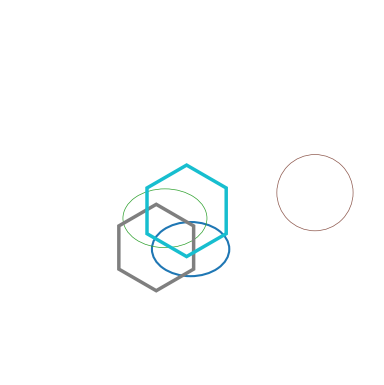[{"shape": "oval", "thickness": 1.5, "radius": 0.5, "center": [0.495, 0.353]}, {"shape": "oval", "thickness": 0.5, "radius": 0.55, "center": [0.428, 0.433]}, {"shape": "circle", "thickness": 0.5, "radius": 0.5, "center": [0.818, 0.5]}, {"shape": "hexagon", "thickness": 2.5, "radius": 0.56, "center": [0.406, 0.357]}, {"shape": "hexagon", "thickness": 2.5, "radius": 0.59, "center": [0.485, 0.452]}]